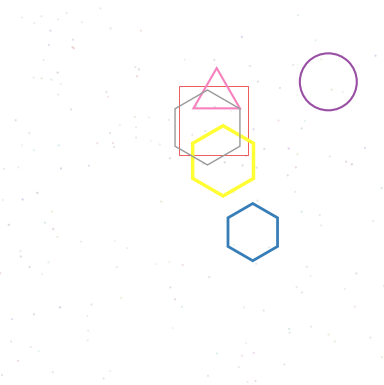[{"shape": "square", "thickness": 0.5, "radius": 0.45, "center": [0.554, 0.686]}, {"shape": "hexagon", "thickness": 2, "radius": 0.37, "center": [0.657, 0.397]}, {"shape": "circle", "thickness": 1.5, "radius": 0.37, "center": [0.853, 0.787]}, {"shape": "hexagon", "thickness": 2.5, "radius": 0.46, "center": [0.579, 0.582]}, {"shape": "triangle", "thickness": 1.5, "radius": 0.35, "center": [0.563, 0.753]}, {"shape": "hexagon", "thickness": 1, "radius": 0.49, "center": [0.539, 0.669]}]